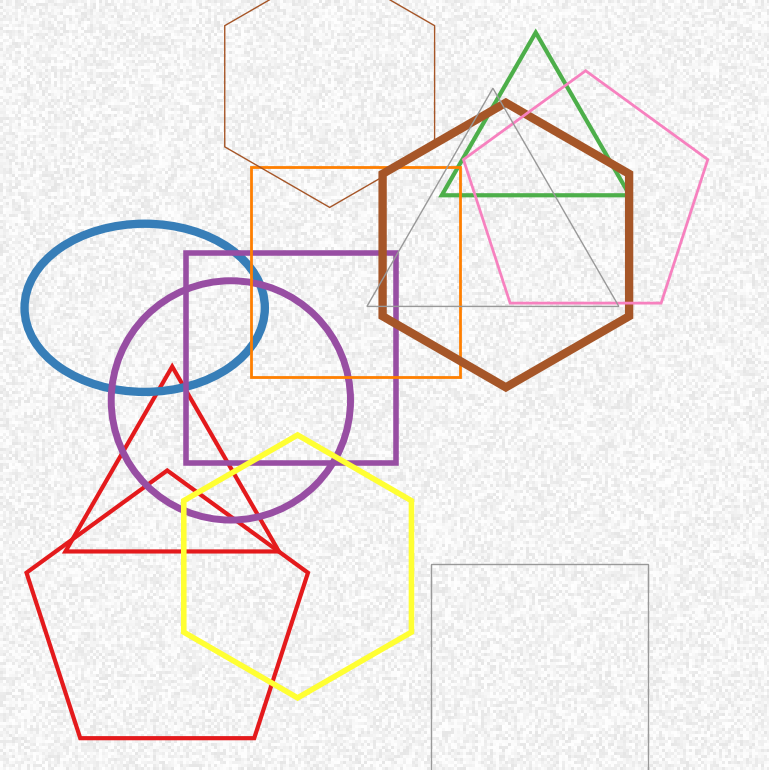[{"shape": "triangle", "thickness": 1.5, "radius": 0.8, "center": [0.224, 0.364]}, {"shape": "pentagon", "thickness": 1.5, "radius": 0.96, "center": [0.217, 0.197]}, {"shape": "oval", "thickness": 3, "radius": 0.78, "center": [0.188, 0.6]}, {"shape": "triangle", "thickness": 1.5, "radius": 0.7, "center": [0.696, 0.817]}, {"shape": "square", "thickness": 2, "radius": 0.68, "center": [0.377, 0.535]}, {"shape": "circle", "thickness": 2.5, "radius": 0.78, "center": [0.3, 0.48]}, {"shape": "square", "thickness": 1, "radius": 0.68, "center": [0.462, 0.647]}, {"shape": "hexagon", "thickness": 2, "radius": 0.85, "center": [0.387, 0.264]}, {"shape": "hexagon", "thickness": 3, "radius": 0.92, "center": [0.657, 0.682]}, {"shape": "hexagon", "thickness": 0.5, "radius": 0.79, "center": [0.428, 0.888]}, {"shape": "pentagon", "thickness": 1, "radius": 0.83, "center": [0.761, 0.741]}, {"shape": "triangle", "thickness": 0.5, "radius": 0.94, "center": [0.64, 0.697]}, {"shape": "square", "thickness": 0.5, "radius": 0.71, "center": [0.7, 0.126]}]